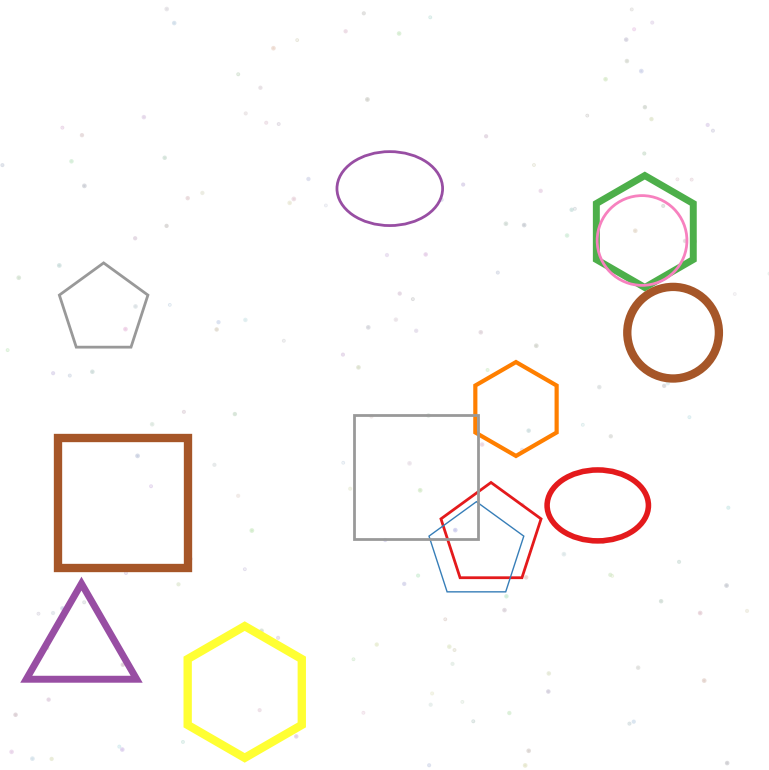[{"shape": "oval", "thickness": 2, "radius": 0.33, "center": [0.776, 0.344]}, {"shape": "pentagon", "thickness": 1, "radius": 0.34, "center": [0.638, 0.305]}, {"shape": "pentagon", "thickness": 0.5, "radius": 0.32, "center": [0.619, 0.284]}, {"shape": "hexagon", "thickness": 2.5, "radius": 0.36, "center": [0.837, 0.699]}, {"shape": "triangle", "thickness": 2.5, "radius": 0.41, "center": [0.106, 0.159]}, {"shape": "oval", "thickness": 1, "radius": 0.34, "center": [0.506, 0.755]}, {"shape": "hexagon", "thickness": 1.5, "radius": 0.3, "center": [0.67, 0.469]}, {"shape": "hexagon", "thickness": 3, "radius": 0.43, "center": [0.318, 0.101]}, {"shape": "circle", "thickness": 3, "radius": 0.3, "center": [0.874, 0.568]}, {"shape": "square", "thickness": 3, "radius": 0.42, "center": [0.16, 0.347]}, {"shape": "circle", "thickness": 1, "radius": 0.29, "center": [0.834, 0.688]}, {"shape": "square", "thickness": 1, "radius": 0.4, "center": [0.54, 0.381]}, {"shape": "pentagon", "thickness": 1, "radius": 0.3, "center": [0.135, 0.598]}]